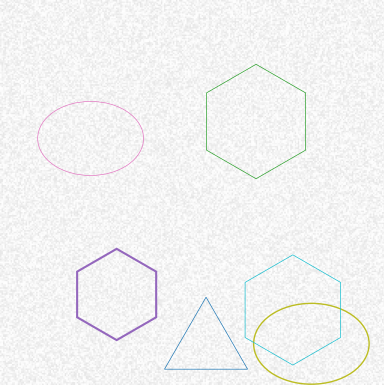[{"shape": "triangle", "thickness": 0.5, "radius": 0.62, "center": [0.535, 0.103]}, {"shape": "hexagon", "thickness": 0.5, "radius": 0.74, "center": [0.665, 0.684]}, {"shape": "hexagon", "thickness": 1.5, "radius": 0.59, "center": [0.303, 0.235]}, {"shape": "oval", "thickness": 0.5, "radius": 0.69, "center": [0.235, 0.64]}, {"shape": "oval", "thickness": 1, "radius": 0.75, "center": [0.809, 0.107]}, {"shape": "hexagon", "thickness": 0.5, "radius": 0.72, "center": [0.761, 0.195]}]